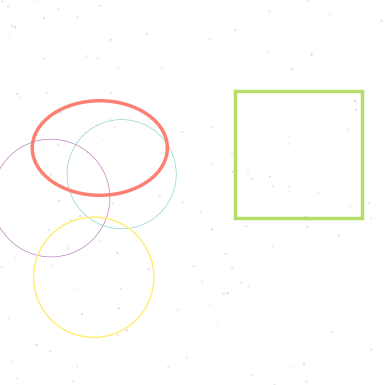[{"shape": "circle", "thickness": 0.5, "radius": 0.71, "center": [0.316, 0.548]}, {"shape": "oval", "thickness": 2.5, "radius": 0.88, "center": [0.259, 0.616]}, {"shape": "square", "thickness": 2.5, "radius": 0.83, "center": [0.774, 0.6]}, {"shape": "circle", "thickness": 0.5, "radius": 0.76, "center": [0.132, 0.486]}, {"shape": "circle", "thickness": 1, "radius": 0.78, "center": [0.244, 0.28]}]